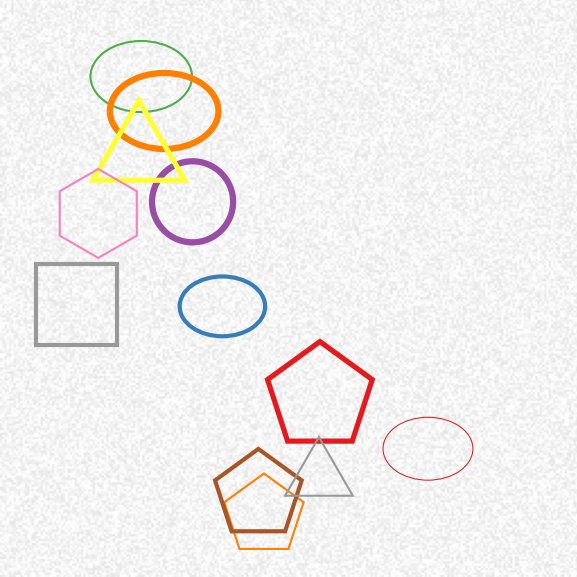[{"shape": "pentagon", "thickness": 2.5, "radius": 0.48, "center": [0.554, 0.312]}, {"shape": "oval", "thickness": 0.5, "radius": 0.39, "center": [0.741, 0.222]}, {"shape": "oval", "thickness": 2, "radius": 0.37, "center": [0.385, 0.469]}, {"shape": "oval", "thickness": 1, "radius": 0.44, "center": [0.245, 0.867]}, {"shape": "circle", "thickness": 3, "radius": 0.35, "center": [0.333, 0.65]}, {"shape": "pentagon", "thickness": 1, "radius": 0.36, "center": [0.457, 0.107]}, {"shape": "oval", "thickness": 3, "radius": 0.47, "center": [0.284, 0.807]}, {"shape": "triangle", "thickness": 2.5, "radius": 0.46, "center": [0.24, 0.733]}, {"shape": "pentagon", "thickness": 2, "radius": 0.39, "center": [0.447, 0.143]}, {"shape": "hexagon", "thickness": 1, "radius": 0.39, "center": [0.17, 0.63]}, {"shape": "square", "thickness": 2, "radius": 0.35, "center": [0.133, 0.471]}, {"shape": "triangle", "thickness": 1, "radius": 0.34, "center": [0.552, 0.175]}]